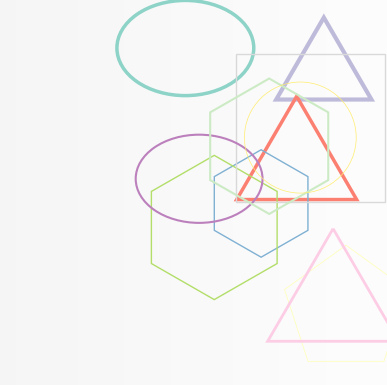[{"shape": "oval", "thickness": 2.5, "radius": 0.88, "center": [0.478, 0.875]}, {"shape": "pentagon", "thickness": 0.5, "radius": 0.83, "center": [0.893, 0.196]}, {"shape": "triangle", "thickness": 3, "radius": 0.71, "center": [0.836, 0.812]}, {"shape": "triangle", "thickness": 2.5, "radius": 0.89, "center": [0.766, 0.571]}, {"shape": "hexagon", "thickness": 1, "radius": 0.7, "center": [0.674, 0.471]}, {"shape": "hexagon", "thickness": 1, "radius": 0.94, "center": [0.553, 0.409]}, {"shape": "triangle", "thickness": 2, "radius": 0.97, "center": [0.86, 0.211]}, {"shape": "square", "thickness": 1, "radius": 0.96, "center": [0.802, 0.668]}, {"shape": "oval", "thickness": 1.5, "radius": 0.82, "center": [0.514, 0.536]}, {"shape": "hexagon", "thickness": 1.5, "radius": 0.88, "center": [0.695, 0.62]}, {"shape": "circle", "thickness": 0.5, "radius": 0.72, "center": [0.775, 0.643]}]